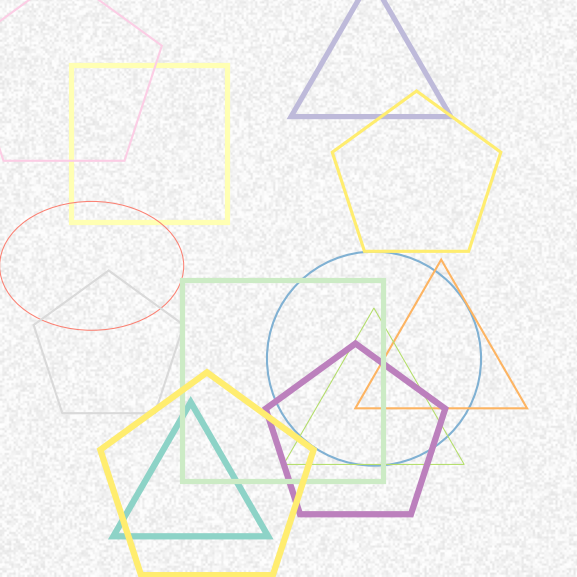[{"shape": "triangle", "thickness": 3, "radius": 0.77, "center": [0.33, 0.148]}, {"shape": "square", "thickness": 2.5, "radius": 0.68, "center": [0.258, 0.751]}, {"shape": "triangle", "thickness": 2.5, "radius": 0.8, "center": [0.642, 0.877]}, {"shape": "oval", "thickness": 0.5, "radius": 0.8, "center": [0.159, 0.539]}, {"shape": "circle", "thickness": 1, "radius": 0.93, "center": [0.648, 0.378]}, {"shape": "triangle", "thickness": 1, "radius": 0.86, "center": [0.764, 0.378]}, {"shape": "triangle", "thickness": 0.5, "radius": 0.9, "center": [0.647, 0.285]}, {"shape": "pentagon", "thickness": 1, "radius": 0.89, "center": [0.111, 0.865]}, {"shape": "pentagon", "thickness": 1, "radius": 0.68, "center": [0.188, 0.394]}, {"shape": "pentagon", "thickness": 3, "radius": 0.82, "center": [0.616, 0.241]}, {"shape": "square", "thickness": 2.5, "radius": 0.87, "center": [0.49, 0.34]}, {"shape": "pentagon", "thickness": 1.5, "radius": 0.77, "center": [0.721, 0.688]}, {"shape": "pentagon", "thickness": 3, "radius": 0.97, "center": [0.358, 0.16]}]